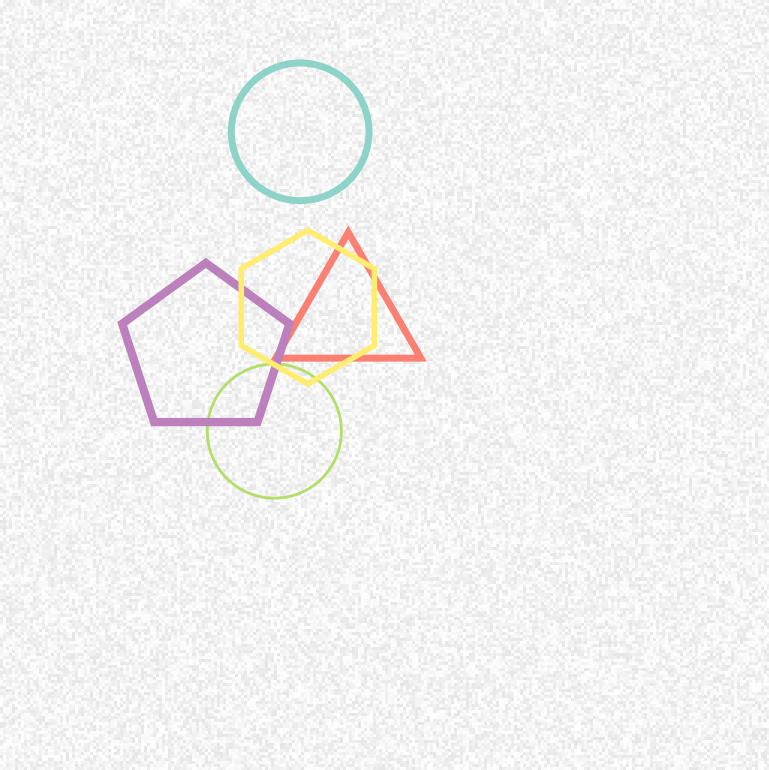[{"shape": "circle", "thickness": 2.5, "radius": 0.45, "center": [0.39, 0.829]}, {"shape": "triangle", "thickness": 2.5, "radius": 0.54, "center": [0.452, 0.589]}, {"shape": "circle", "thickness": 1, "radius": 0.44, "center": [0.356, 0.44]}, {"shape": "pentagon", "thickness": 3, "radius": 0.57, "center": [0.267, 0.544]}, {"shape": "hexagon", "thickness": 2, "radius": 0.5, "center": [0.4, 0.601]}]